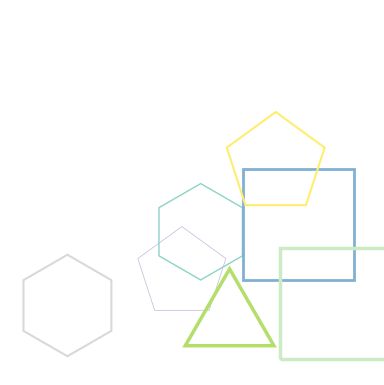[{"shape": "hexagon", "thickness": 1, "radius": 0.63, "center": [0.521, 0.398]}, {"shape": "pentagon", "thickness": 0.5, "radius": 0.6, "center": [0.472, 0.291]}, {"shape": "square", "thickness": 2, "radius": 0.72, "center": [0.775, 0.417]}, {"shape": "triangle", "thickness": 2.5, "radius": 0.66, "center": [0.596, 0.169]}, {"shape": "hexagon", "thickness": 1.5, "radius": 0.66, "center": [0.175, 0.206]}, {"shape": "square", "thickness": 2.5, "radius": 0.72, "center": [0.873, 0.212]}, {"shape": "pentagon", "thickness": 1.5, "radius": 0.67, "center": [0.716, 0.575]}]